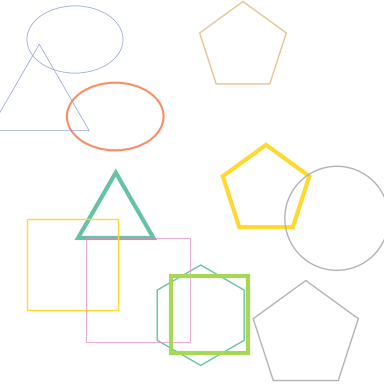[{"shape": "hexagon", "thickness": 1, "radius": 0.65, "center": [0.521, 0.181]}, {"shape": "triangle", "thickness": 3, "radius": 0.57, "center": [0.301, 0.438]}, {"shape": "oval", "thickness": 1.5, "radius": 0.63, "center": [0.299, 0.697]}, {"shape": "oval", "thickness": 0.5, "radius": 0.62, "center": [0.195, 0.897]}, {"shape": "triangle", "thickness": 0.5, "radius": 0.75, "center": [0.102, 0.735]}, {"shape": "square", "thickness": 0.5, "radius": 0.67, "center": [0.359, 0.247]}, {"shape": "square", "thickness": 3, "radius": 0.5, "center": [0.545, 0.182]}, {"shape": "pentagon", "thickness": 3, "radius": 0.59, "center": [0.691, 0.506]}, {"shape": "square", "thickness": 1, "radius": 0.59, "center": [0.188, 0.313]}, {"shape": "pentagon", "thickness": 1, "radius": 0.59, "center": [0.631, 0.878]}, {"shape": "circle", "thickness": 1, "radius": 0.68, "center": [0.875, 0.433]}, {"shape": "pentagon", "thickness": 1, "radius": 0.72, "center": [0.794, 0.128]}]